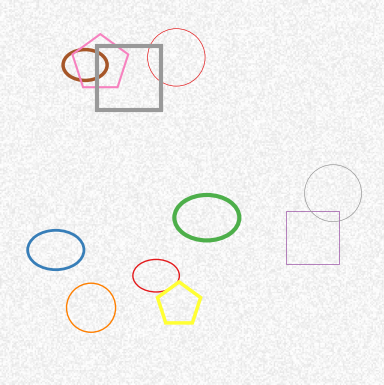[{"shape": "circle", "thickness": 0.5, "radius": 0.37, "center": [0.458, 0.851]}, {"shape": "oval", "thickness": 1, "radius": 0.3, "center": [0.406, 0.284]}, {"shape": "oval", "thickness": 2, "radius": 0.37, "center": [0.145, 0.351]}, {"shape": "oval", "thickness": 3, "radius": 0.42, "center": [0.537, 0.435]}, {"shape": "square", "thickness": 0.5, "radius": 0.34, "center": [0.812, 0.383]}, {"shape": "circle", "thickness": 1, "radius": 0.32, "center": [0.237, 0.201]}, {"shape": "pentagon", "thickness": 2.5, "radius": 0.29, "center": [0.465, 0.209]}, {"shape": "oval", "thickness": 2.5, "radius": 0.29, "center": [0.221, 0.831]}, {"shape": "pentagon", "thickness": 1.5, "radius": 0.38, "center": [0.261, 0.835]}, {"shape": "square", "thickness": 3, "radius": 0.42, "center": [0.335, 0.797]}, {"shape": "circle", "thickness": 0.5, "radius": 0.37, "center": [0.865, 0.498]}]